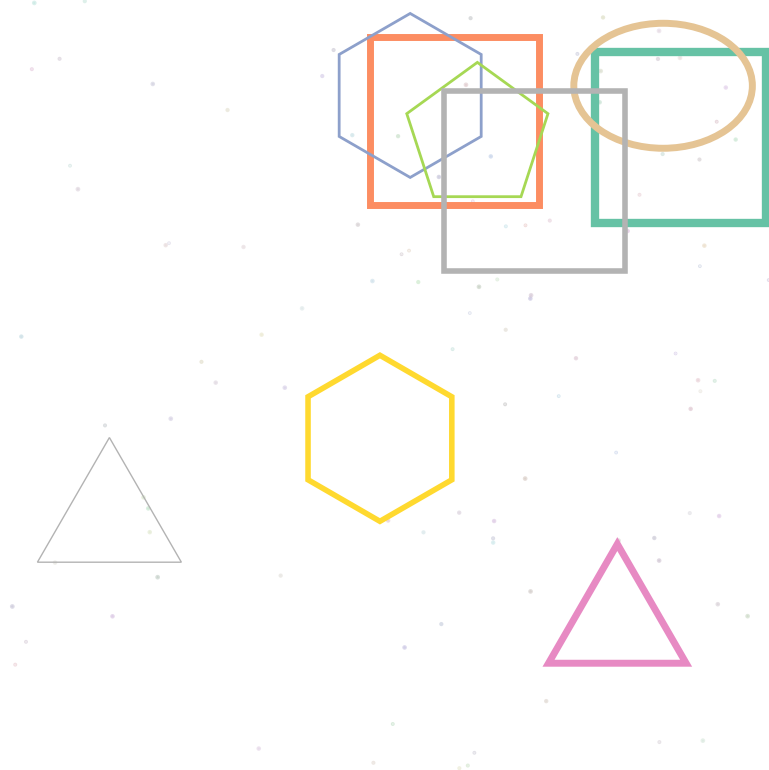[{"shape": "square", "thickness": 3, "radius": 0.56, "center": [0.883, 0.821]}, {"shape": "square", "thickness": 2.5, "radius": 0.55, "center": [0.59, 0.843]}, {"shape": "hexagon", "thickness": 1, "radius": 0.53, "center": [0.533, 0.876]}, {"shape": "triangle", "thickness": 2.5, "radius": 0.52, "center": [0.802, 0.19]}, {"shape": "pentagon", "thickness": 1, "radius": 0.48, "center": [0.62, 0.823]}, {"shape": "hexagon", "thickness": 2, "radius": 0.54, "center": [0.493, 0.431]}, {"shape": "oval", "thickness": 2.5, "radius": 0.58, "center": [0.861, 0.889]}, {"shape": "square", "thickness": 2, "radius": 0.59, "center": [0.694, 0.765]}, {"shape": "triangle", "thickness": 0.5, "radius": 0.54, "center": [0.142, 0.324]}]